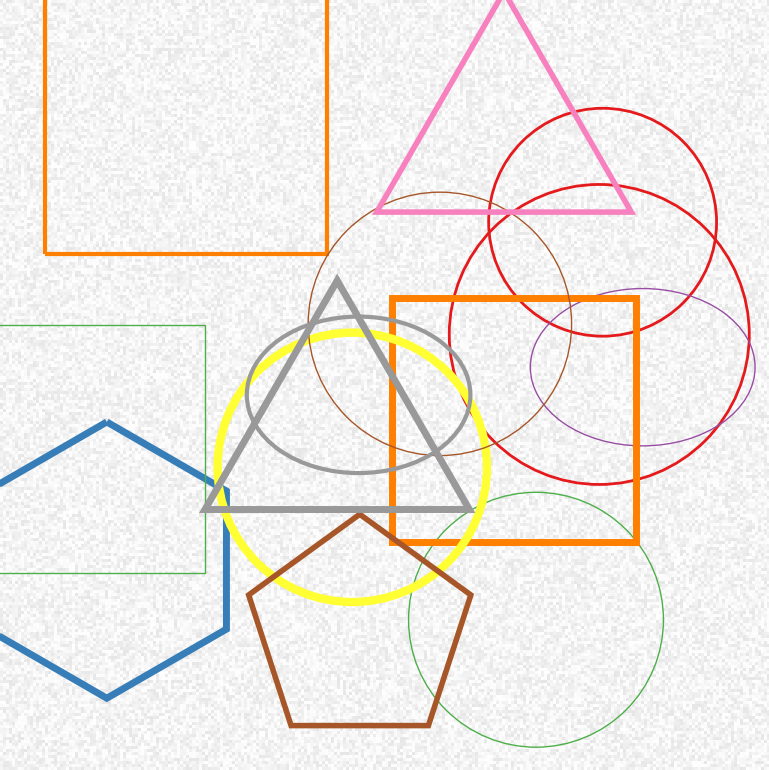[{"shape": "circle", "thickness": 1, "radius": 0.74, "center": [0.783, 0.711]}, {"shape": "circle", "thickness": 1, "radius": 0.97, "center": [0.778, 0.566]}, {"shape": "hexagon", "thickness": 2.5, "radius": 0.9, "center": [0.139, 0.273]}, {"shape": "circle", "thickness": 0.5, "radius": 0.83, "center": [0.696, 0.195]}, {"shape": "square", "thickness": 0.5, "radius": 0.81, "center": [0.105, 0.417]}, {"shape": "oval", "thickness": 0.5, "radius": 0.73, "center": [0.835, 0.523]}, {"shape": "square", "thickness": 1.5, "radius": 0.91, "center": [0.242, 0.853]}, {"shape": "square", "thickness": 2.5, "radius": 0.79, "center": [0.667, 0.455]}, {"shape": "circle", "thickness": 3, "radius": 0.87, "center": [0.457, 0.393]}, {"shape": "circle", "thickness": 0.5, "radius": 0.86, "center": [0.571, 0.579]}, {"shape": "pentagon", "thickness": 2, "radius": 0.76, "center": [0.467, 0.18]}, {"shape": "triangle", "thickness": 2, "radius": 0.95, "center": [0.655, 0.82]}, {"shape": "triangle", "thickness": 2.5, "radius": 0.99, "center": [0.438, 0.437]}, {"shape": "oval", "thickness": 1.5, "radius": 0.73, "center": [0.466, 0.487]}]